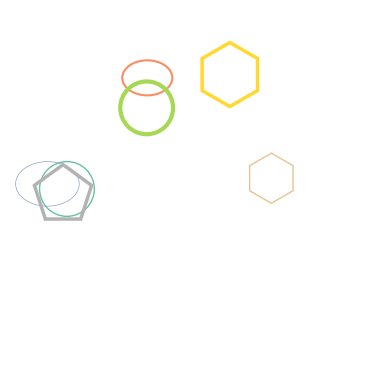[{"shape": "circle", "thickness": 1, "radius": 0.36, "center": [0.174, 0.509]}, {"shape": "oval", "thickness": 1.5, "radius": 0.33, "center": [0.383, 0.798]}, {"shape": "oval", "thickness": 0.5, "radius": 0.41, "center": [0.123, 0.522]}, {"shape": "circle", "thickness": 3, "radius": 0.34, "center": [0.381, 0.72]}, {"shape": "hexagon", "thickness": 2.5, "radius": 0.42, "center": [0.597, 0.806]}, {"shape": "hexagon", "thickness": 1, "radius": 0.33, "center": [0.705, 0.537]}, {"shape": "pentagon", "thickness": 2.5, "radius": 0.39, "center": [0.164, 0.494]}]